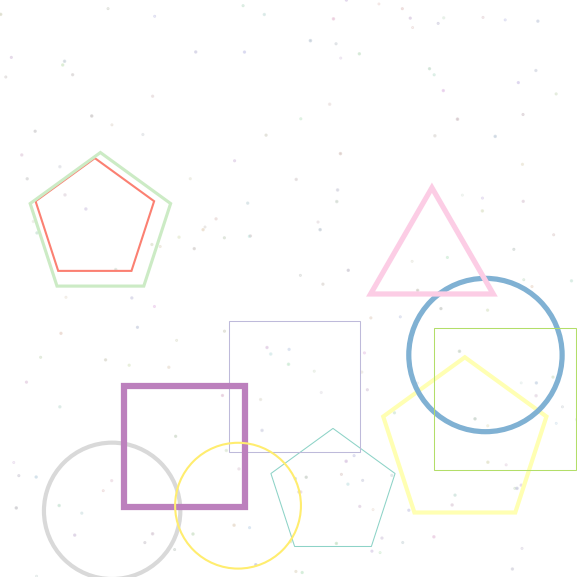[{"shape": "pentagon", "thickness": 0.5, "radius": 0.57, "center": [0.577, 0.144]}, {"shape": "pentagon", "thickness": 2, "radius": 0.74, "center": [0.805, 0.232]}, {"shape": "square", "thickness": 0.5, "radius": 0.57, "center": [0.509, 0.33]}, {"shape": "pentagon", "thickness": 1, "radius": 0.54, "center": [0.164, 0.617]}, {"shape": "circle", "thickness": 2.5, "radius": 0.66, "center": [0.841, 0.384]}, {"shape": "square", "thickness": 0.5, "radius": 0.62, "center": [0.874, 0.309]}, {"shape": "triangle", "thickness": 2.5, "radius": 0.61, "center": [0.748, 0.551]}, {"shape": "circle", "thickness": 2, "radius": 0.59, "center": [0.194, 0.115]}, {"shape": "square", "thickness": 3, "radius": 0.52, "center": [0.32, 0.226]}, {"shape": "pentagon", "thickness": 1.5, "radius": 0.64, "center": [0.174, 0.607]}, {"shape": "circle", "thickness": 1, "radius": 0.54, "center": [0.412, 0.123]}]